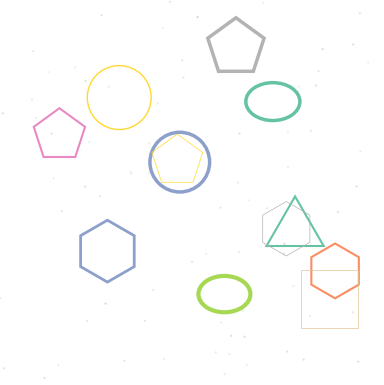[{"shape": "oval", "thickness": 2.5, "radius": 0.35, "center": [0.709, 0.736]}, {"shape": "triangle", "thickness": 1.5, "radius": 0.43, "center": [0.766, 0.404]}, {"shape": "hexagon", "thickness": 1.5, "radius": 0.36, "center": [0.87, 0.296]}, {"shape": "circle", "thickness": 2.5, "radius": 0.39, "center": [0.467, 0.579]}, {"shape": "hexagon", "thickness": 2, "radius": 0.4, "center": [0.279, 0.348]}, {"shape": "pentagon", "thickness": 1.5, "radius": 0.35, "center": [0.154, 0.649]}, {"shape": "oval", "thickness": 3, "radius": 0.34, "center": [0.583, 0.236]}, {"shape": "pentagon", "thickness": 0.5, "radius": 0.35, "center": [0.461, 0.583]}, {"shape": "circle", "thickness": 1, "radius": 0.42, "center": [0.31, 0.747]}, {"shape": "square", "thickness": 0.5, "radius": 0.37, "center": [0.856, 0.223]}, {"shape": "pentagon", "thickness": 2.5, "radius": 0.38, "center": [0.613, 0.877]}, {"shape": "hexagon", "thickness": 0.5, "radius": 0.35, "center": [0.744, 0.406]}]